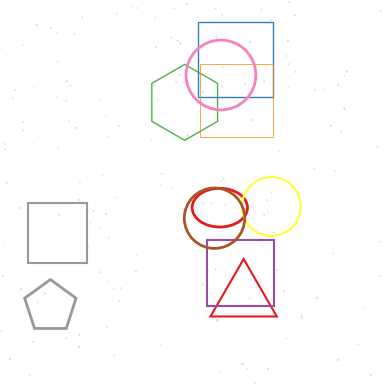[{"shape": "oval", "thickness": 2, "radius": 0.36, "center": [0.571, 0.461]}, {"shape": "triangle", "thickness": 1.5, "radius": 0.5, "center": [0.633, 0.228]}, {"shape": "square", "thickness": 1, "radius": 0.49, "center": [0.613, 0.845]}, {"shape": "hexagon", "thickness": 1, "radius": 0.49, "center": [0.48, 0.734]}, {"shape": "square", "thickness": 1.5, "radius": 0.43, "center": [0.625, 0.291]}, {"shape": "square", "thickness": 0.5, "radius": 0.48, "center": [0.615, 0.738]}, {"shape": "circle", "thickness": 1.5, "radius": 0.38, "center": [0.705, 0.463]}, {"shape": "circle", "thickness": 2, "radius": 0.39, "center": [0.557, 0.433]}, {"shape": "circle", "thickness": 2, "radius": 0.45, "center": [0.574, 0.805]}, {"shape": "pentagon", "thickness": 2, "radius": 0.35, "center": [0.131, 0.204]}, {"shape": "square", "thickness": 1.5, "radius": 0.39, "center": [0.149, 0.395]}]